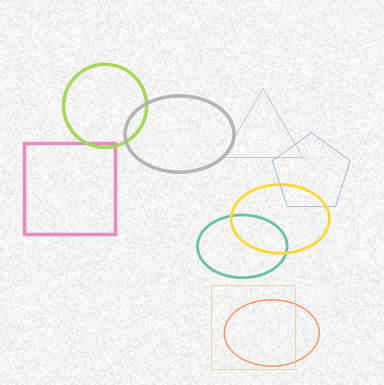[{"shape": "oval", "thickness": 2, "radius": 0.58, "center": [0.629, 0.36]}, {"shape": "oval", "thickness": 1, "radius": 0.62, "center": [0.706, 0.135]}, {"shape": "pentagon", "thickness": 0.5, "radius": 0.53, "center": [0.809, 0.549]}, {"shape": "square", "thickness": 2.5, "radius": 0.59, "center": [0.181, 0.51]}, {"shape": "circle", "thickness": 2.5, "radius": 0.54, "center": [0.273, 0.725]}, {"shape": "oval", "thickness": 2, "radius": 0.64, "center": [0.728, 0.431]}, {"shape": "square", "thickness": 0.5, "radius": 0.55, "center": [0.658, 0.152]}, {"shape": "oval", "thickness": 2.5, "radius": 0.71, "center": [0.466, 0.652]}, {"shape": "triangle", "thickness": 0.5, "radius": 0.6, "center": [0.683, 0.651]}]